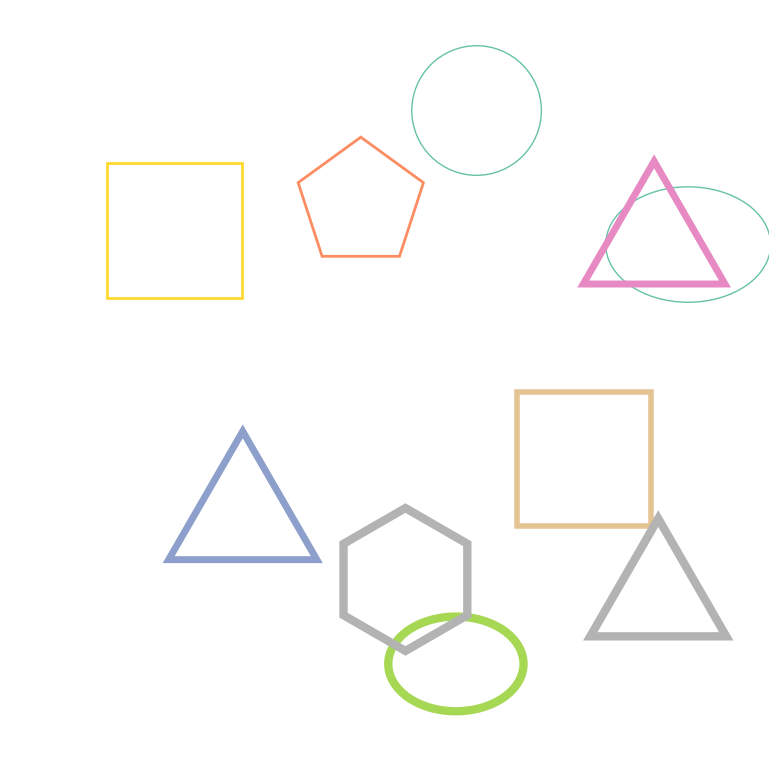[{"shape": "circle", "thickness": 0.5, "radius": 0.42, "center": [0.619, 0.856]}, {"shape": "oval", "thickness": 0.5, "radius": 0.54, "center": [0.894, 0.682]}, {"shape": "pentagon", "thickness": 1, "radius": 0.43, "center": [0.469, 0.736]}, {"shape": "triangle", "thickness": 2.5, "radius": 0.56, "center": [0.315, 0.329]}, {"shape": "triangle", "thickness": 2.5, "radius": 0.53, "center": [0.849, 0.684]}, {"shape": "oval", "thickness": 3, "radius": 0.44, "center": [0.592, 0.138]}, {"shape": "square", "thickness": 1, "radius": 0.44, "center": [0.227, 0.701]}, {"shape": "square", "thickness": 2, "radius": 0.44, "center": [0.758, 0.403]}, {"shape": "triangle", "thickness": 3, "radius": 0.51, "center": [0.855, 0.225]}, {"shape": "hexagon", "thickness": 3, "radius": 0.46, "center": [0.527, 0.247]}]